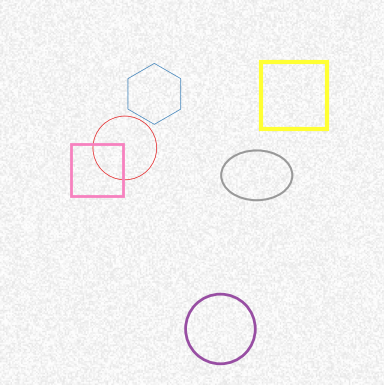[{"shape": "circle", "thickness": 0.5, "radius": 0.41, "center": [0.324, 0.616]}, {"shape": "hexagon", "thickness": 0.5, "radius": 0.4, "center": [0.401, 0.756]}, {"shape": "circle", "thickness": 2, "radius": 0.45, "center": [0.573, 0.146]}, {"shape": "square", "thickness": 3, "radius": 0.43, "center": [0.763, 0.751]}, {"shape": "square", "thickness": 2, "radius": 0.34, "center": [0.253, 0.559]}, {"shape": "oval", "thickness": 1.5, "radius": 0.46, "center": [0.667, 0.545]}]